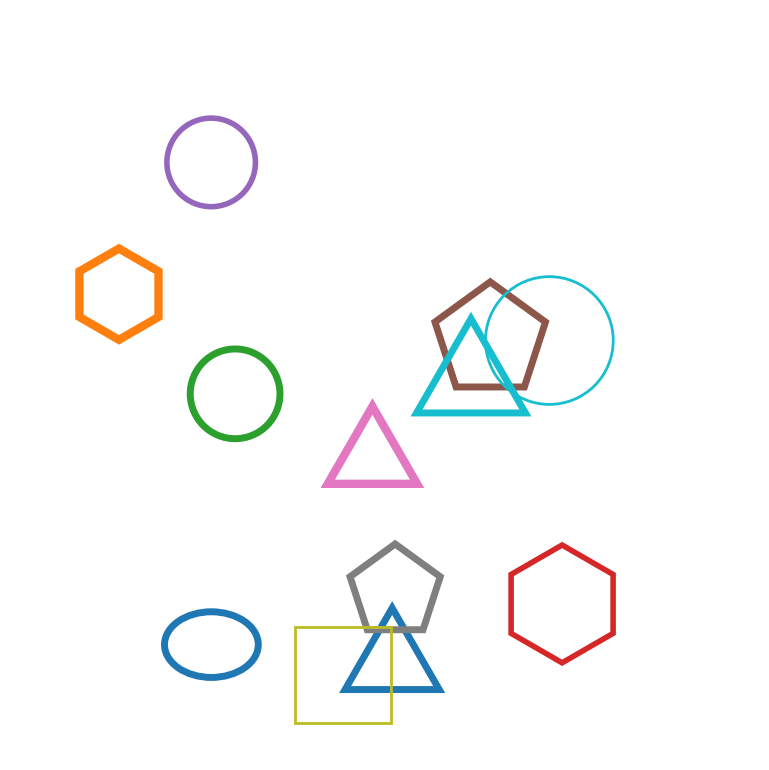[{"shape": "triangle", "thickness": 2.5, "radius": 0.35, "center": [0.509, 0.14]}, {"shape": "oval", "thickness": 2.5, "radius": 0.3, "center": [0.275, 0.163]}, {"shape": "hexagon", "thickness": 3, "radius": 0.3, "center": [0.154, 0.618]}, {"shape": "circle", "thickness": 2.5, "radius": 0.29, "center": [0.305, 0.489]}, {"shape": "hexagon", "thickness": 2, "radius": 0.38, "center": [0.73, 0.216]}, {"shape": "circle", "thickness": 2, "radius": 0.29, "center": [0.274, 0.789]}, {"shape": "pentagon", "thickness": 2.5, "radius": 0.38, "center": [0.637, 0.558]}, {"shape": "triangle", "thickness": 3, "radius": 0.34, "center": [0.484, 0.405]}, {"shape": "pentagon", "thickness": 2.5, "radius": 0.31, "center": [0.513, 0.232]}, {"shape": "square", "thickness": 1, "radius": 0.31, "center": [0.446, 0.123]}, {"shape": "triangle", "thickness": 2.5, "radius": 0.41, "center": [0.612, 0.504]}, {"shape": "circle", "thickness": 1, "radius": 0.41, "center": [0.713, 0.558]}]